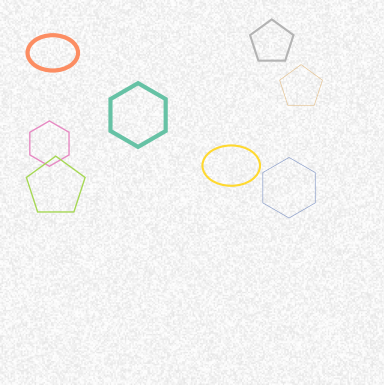[{"shape": "hexagon", "thickness": 3, "radius": 0.41, "center": [0.359, 0.701]}, {"shape": "oval", "thickness": 3, "radius": 0.33, "center": [0.137, 0.863]}, {"shape": "hexagon", "thickness": 0.5, "radius": 0.39, "center": [0.751, 0.512]}, {"shape": "hexagon", "thickness": 1, "radius": 0.29, "center": [0.128, 0.627]}, {"shape": "pentagon", "thickness": 1, "radius": 0.4, "center": [0.145, 0.514]}, {"shape": "oval", "thickness": 1.5, "radius": 0.37, "center": [0.601, 0.57]}, {"shape": "pentagon", "thickness": 0.5, "radius": 0.29, "center": [0.782, 0.774]}, {"shape": "pentagon", "thickness": 1.5, "radius": 0.3, "center": [0.706, 0.89]}]